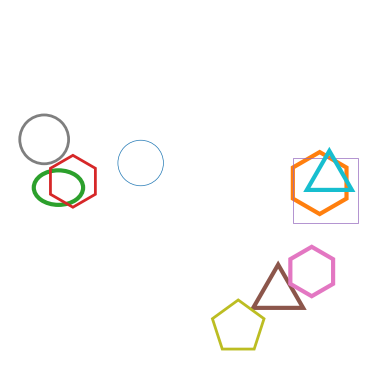[{"shape": "circle", "thickness": 0.5, "radius": 0.3, "center": [0.365, 0.577]}, {"shape": "hexagon", "thickness": 3, "radius": 0.4, "center": [0.83, 0.525]}, {"shape": "oval", "thickness": 3, "radius": 0.32, "center": [0.152, 0.513]}, {"shape": "hexagon", "thickness": 2, "radius": 0.34, "center": [0.189, 0.529]}, {"shape": "square", "thickness": 0.5, "radius": 0.42, "center": [0.846, 0.505]}, {"shape": "triangle", "thickness": 3, "radius": 0.37, "center": [0.722, 0.238]}, {"shape": "hexagon", "thickness": 3, "radius": 0.32, "center": [0.81, 0.295]}, {"shape": "circle", "thickness": 2, "radius": 0.32, "center": [0.115, 0.638]}, {"shape": "pentagon", "thickness": 2, "radius": 0.35, "center": [0.619, 0.15]}, {"shape": "triangle", "thickness": 3, "radius": 0.34, "center": [0.855, 0.54]}]